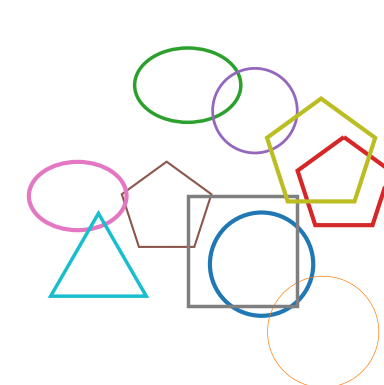[{"shape": "circle", "thickness": 3, "radius": 0.67, "center": [0.679, 0.314]}, {"shape": "circle", "thickness": 0.5, "radius": 0.72, "center": [0.839, 0.138]}, {"shape": "oval", "thickness": 2.5, "radius": 0.69, "center": [0.488, 0.779]}, {"shape": "pentagon", "thickness": 3, "radius": 0.63, "center": [0.893, 0.518]}, {"shape": "circle", "thickness": 2, "radius": 0.55, "center": [0.662, 0.713]}, {"shape": "pentagon", "thickness": 1.5, "radius": 0.61, "center": [0.433, 0.458]}, {"shape": "oval", "thickness": 3, "radius": 0.63, "center": [0.202, 0.491]}, {"shape": "square", "thickness": 2.5, "radius": 0.71, "center": [0.63, 0.348]}, {"shape": "pentagon", "thickness": 3, "radius": 0.74, "center": [0.834, 0.596]}, {"shape": "triangle", "thickness": 2.5, "radius": 0.72, "center": [0.256, 0.302]}]